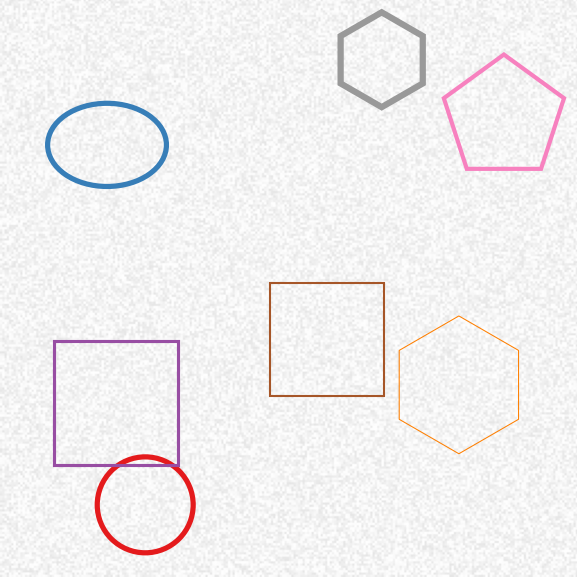[{"shape": "circle", "thickness": 2.5, "radius": 0.42, "center": [0.251, 0.125]}, {"shape": "oval", "thickness": 2.5, "radius": 0.51, "center": [0.185, 0.748]}, {"shape": "square", "thickness": 1.5, "radius": 0.54, "center": [0.201, 0.301]}, {"shape": "hexagon", "thickness": 0.5, "radius": 0.6, "center": [0.795, 0.333]}, {"shape": "square", "thickness": 1, "radius": 0.49, "center": [0.566, 0.411]}, {"shape": "pentagon", "thickness": 2, "radius": 0.55, "center": [0.873, 0.795]}, {"shape": "hexagon", "thickness": 3, "radius": 0.41, "center": [0.661, 0.896]}]